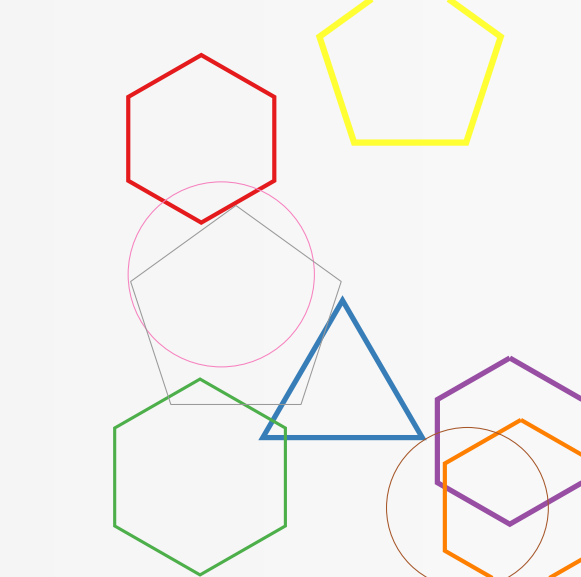[{"shape": "hexagon", "thickness": 2, "radius": 0.73, "center": [0.346, 0.759]}, {"shape": "triangle", "thickness": 2.5, "radius": 0.79, "center": [0.589, 0.321]}, {"shape": "hexagon", "thickness": 1.5, "radius": 0.85, "center": [0.344, 0.173]}, {"shape": "hexagon", "thickness": 2.5, "radius": 0.72, "center": [0.877, 0.235]}, {"shape": "hexagon", "thickness": 2, "radius": 0.76, "center": [0.896, 0.121]}, {"shape": "pentagon", "thickness": 3, "radius": 0.82, "center": [0.706, 0.885]}, {"shape": "circle", "thickness": 0.5, "radius": 0.7, "center": [0.804, 0.12]}, {"shape": "circle", "thickness": 0.5, "radius": 0.8, "center": [0.381, 0.524]}, {"shape": "pentagon", "thickness": 0.5, "radius": 0.95, "center": [0.406, 0.453]}]